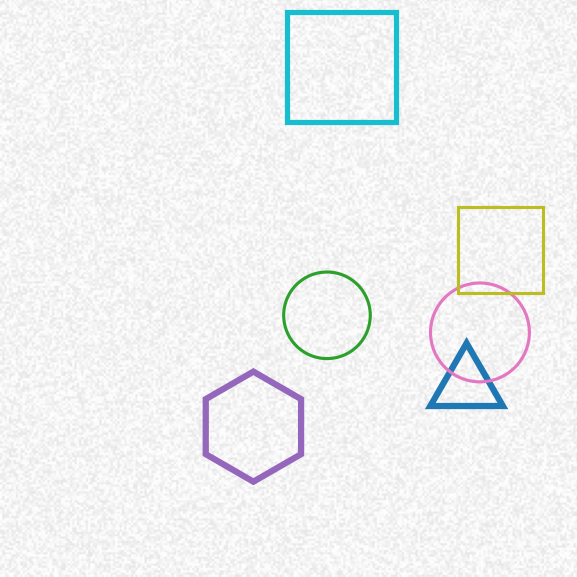[{"shape": "triangle", "thickness": 3, "radius": 0.36, "center": [0.808, 0.332]}, {"shape": "circle", "thickness": 1.5, "radius": 0.37, "center": [0.566, 0.453]}, {"shape": "hexagon", "thickness": 3, "radius": 0.48, "center": [0.439, 0.26]}, {"shape": "circle", "thickness": 1.5, "radius": 0.43, "center": [0.831, 0.424]}, {"shape": "square", "thickness": 1.5, "radius": 0.37, "center": [0.867, 0.566]}, {"shape": "square", "thickness": 2.5, "radius": 0.47, "center": [0.591, 0.883]}]